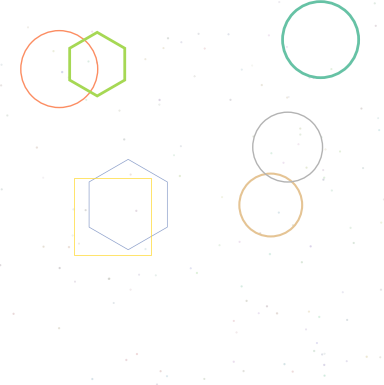[{"shape": "circle", "thickness": 2, "radius": 0.49, "center": [0.833, 0.897]}, {"shape": "circle", "thickness": 1, "radius": 0.5, "center": [0.154, 0.821]}, {"shape": "hexagon", "thickness": 0.5, "radius": 0.59, "center": [0.333, 0.469]}, {"shape": "hexagon", "thickness": 2, "radius": 0.41, "center": [0.252, 0.833]}, {"shape": "square", "thickness": 0.5, "radius": 0.5, "center": [0.292, 0.438]}, {"shape": "circle", "thickness": 1.5, "radius": 0.41, "center": [0.703, 0.467]}, {"shape": "circle", "thickness": 1, "radius": 0.45, "center": [0.747, 0.618]}]